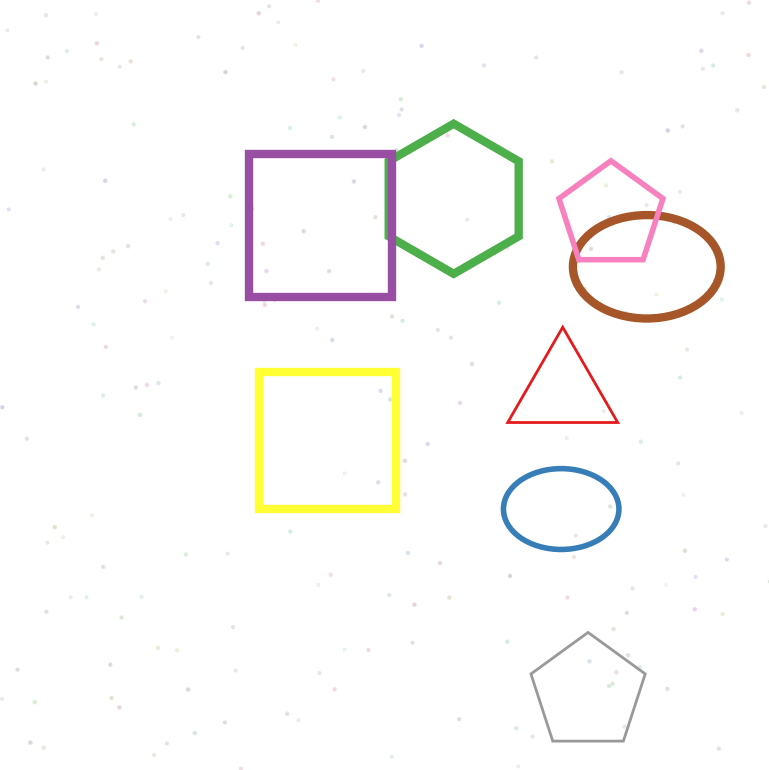[{"shape": "triangle", "thickness": 1, "radius": 0.41, "center": [0.731, 0.493]}, {"shape": "oval", "thickness": 2, "radius": 0.37, "center": [0.729, 0.339]}, {"shape": "hexagon", "thickness": 3, "radius": 0.49, "center": [0.589, 0.742]}, {"shape": "square", "thickness": 3, "radius": 0.47, "center": [0.416, 0.707]}, {"shape": "square", "thickness": 3, "radius": 0.45, "center": [0.425, 0.428]}, {"shape": "oval", "thickness": 3, "radius": 0.48, "center": [0.84, 0.654]}, {"shape": "pentagon", "thickness": 2, "radius": 0.35, "center": [0.793, 0.72]}, {"shape": "pentagon", "thickness": 1, "radius": 0.39, "center": [0.764, 0.101]}]